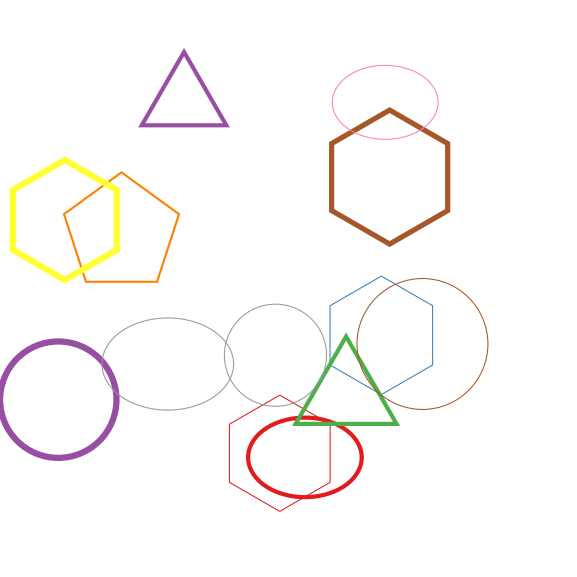[{"shape": "hexagon", "thickness": 0.5, "radius": 0.5, "center": [0.484, 0.214]}, {"shape": "oval", "thickness": 2, "radius": 0.49, "center": [0.528, 0.207]}, {"shape": "hexagon", "thickness": 0.5, "radius": 0.51, "center": [0.66, 0.418]}, {"shape": "triangle", "thickness": 2, "radius": 0.5, "center": [0.599, 0.316]}, {"shape": "triangle", "thickness": 2, "radius": 0.42, "center": [0.319, 0.824]}, {"shape": "circle", "thickness": 3, "radius": 0.5, "center": [0.101, 0.307]}, {"shape": "pentagon", "thickness": 1, "radius": 0.52, "center": [0.21, 0.596]}, {"shape": "hexagon", "thickness": 3, "radius": 0.52, "center": [0.112, 0.618]}, {"shape": "hexagon", "thickness": 2.5, "radius": 0.58, "center": [0.675, 0.693]}, {"shape": "circle", "thickness": 0.5, "radius": 0.57, "center": [0.732, 0.403]}, {"shape": "oval", "thickness": 0.5, "radius": 0.46, "center": [0.667, 0.822]}, {"shape": "circle", "thickness": 0.5, "radius": 0.44, "center": [0.477, 0.384]}, {"shape": "oval", "thickness": 0.5, "radius": 0.57, "center": [0.291, 0.369]}]